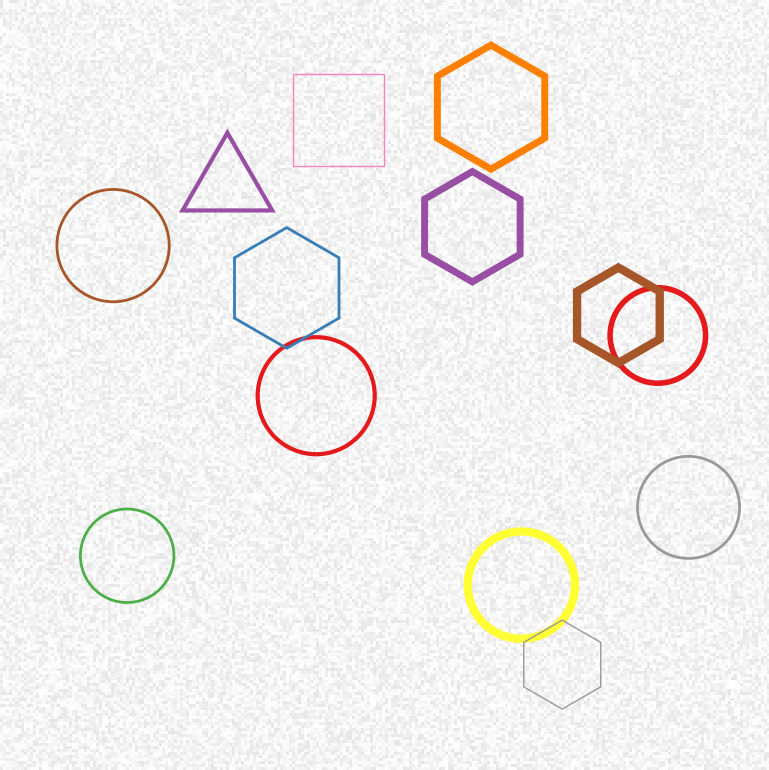[{"shape": "circle", "thickness": 1.5, "radius": 0.38, "center": [0.411, 0.486]}, {"shape": "circle", "thickness": 2, "radius": 0.31, "center": [0.854, 0.564]}, {"shape": "hexagon", "thickness": 1, "radius": 0.39, "center": [0.372, 0.626]}, {"shape": "circle", "thickness": 1, "radius": 0.3, "center": [0.165, 0.278]}, {"shape": "triangle", "thickness": 1.5, "radius": 0.34, "center": [0.295, 0.76]}, {"shape": "hexagon", "thickness": 2.5, "radius": 0.36, "center": [0.613, 0.706]}, {"shape": "hexagon", "thickness": 2.5, "radius": 0.4, "center": [0.638, 0.861]}, {"shape": "circle", "thickness": 3, "radius": 0.35, "center": [0.677, 0.24]}, {"shape": "hexagon", "thickness": 3, "radius": 0.31, "center": [0.803, 0.591]}, {"shape": "circle", "thickness": 1, "radius": 0.36, "center": [0.147, 0.681]}, {"shape": "square", "thickness": 0.5, "radius": 0.3, "center": [0.44, 0.844]}, {"shape": "hexagon", "thickness": 0.5, "radius": 0.29, "center": [0.73, 0.137]}, {"shape": "circle", "thickness": 1, "radius": 0.33, "center": [0.894, 0.341]}]